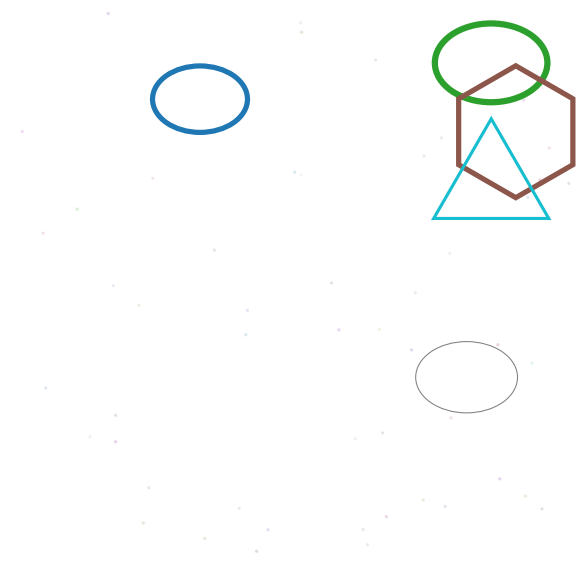[{"shape": "oval", "thickness": 2.5, "radius": 0.41, "center": [0.346, 0.827]}, {"shape": "oval", "thickness": 3, "radius": 0.49, "center": [0.85, 0.89]}, {"shape": "hexagon", "thickness": 2.5, "radius": 0.57, "center": [0.893, 0.771]}, {"shape": "oval", "thickness": 0.5, "radius": 0.44, "center": [0.808, 0.346]}, {"shape": "triangle", "thickness": 1.5, "radius": 0.58, "center": [0.851, 0.678]}]